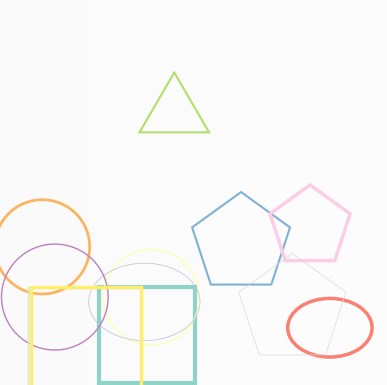[{"shape": "square", "thickness": 3, "radius": 0.62, "center": [0.379, 0.13]}, {"shape": "circle", "thickness": 1, "radius": 0.62, "center": [0.391, 0.228]}, {"shape": "oval", "thickness": 0.5, "radius": 0.72, "center": [0.373, 0.216]}, {"shape": "oval", "thickness": 2.5, "radius": 0.54, "center": [0.851, 0.149]}, {"shape": "pentagon", "thickness": 1.5, "radius": 0.66, "center": [0.622, 0.368]}, {"shape": "circle", "thickness": 2, "radius": 0.61, "center": [0.109, 0.359]}, {"shape": "triangle", "thickness": 1.5, "radius": 0.52, "center": [0.45, 0.708]}, {"shape": "pentagon", "thickness": 2.5, "radius": 0.54, "center": [0.8, 0.411]}, {"shape": "pentagon", "thickness": 0.5, "radius": 0.73, "center": [0.755, 0.196]}, {"shape": "circle", "thickness": 1, "radius": 0.69, "center": [0.141, 0.228]}, {"shape": "square", "thickness": 1, "radius": 0.73, "center": [0.218, 0.108]}, {"shape": "square", "thickness": 2.5, "radius": 0.71, "center": [0.223, 0.113]}]